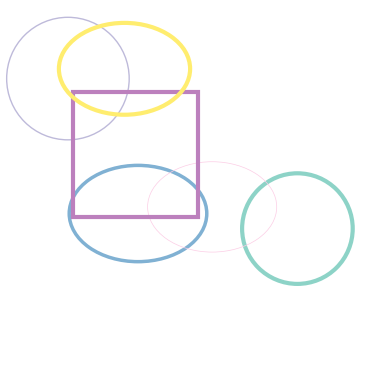[{"shape": "circle", "thickness": 3, "radius": 0.72, "center": [0.772, 0.406]}, {"shape": "circle", "thickness": 1, "radius": 0.8, "center": [0.176, 0.796]}, {"shape": "oval", "thickness": 2.5, "radius": 0.89, "center": [0.358, 0.445]}, {"shape": "oval", "thickness": 0.5, "radius": 0.84, "center": [0.551, 0.463]}, {"shape": "square", "thickness": 3, "radius": 0.81, "center": [0.351, 0.598]}, {"shape": "oval", "thickness": 3, "radius": 0.85, "center": [0.323, 0.821]}]